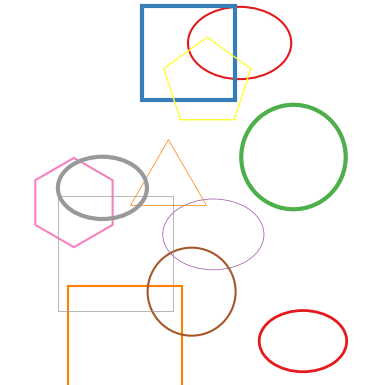[{"shape": "oval", "thickness": 1.5, "radius": 0.67, "center": [0.622, 0.888]}, {"shape": "oval", "thickness": 2, "radius": 0.57, "center": [0.787, 0.114]}, {"shape": "square", "thickness": 3, "radius": 0.61, "center": [0.49, 0.863]}, {"shape": "circle", "thickness": 3, "radius": 0.68, "center": [0.762, 0.592]}, {"shape": "oval", "thickness": 0.5, "radius": 0.66, "center": [0.554, 0.391]}, {"shape": "triangle", "thickness": 0.5, "radius": 0.57, "center": [0.438, 0.523]}, {"shape": "square", "thickness": 1.5, "radius": 0.74, "center": [0.325, 0.109]}, {"shape": "pentagon", "thickness": 1, "radius": 0.59, "center": [0.538, 0.785]}, {"shape": "circle", "thickness": 1.5, "radius": 0.57, "center": [0.498, 0.242]}, {"shape": "hexagon", "thickness": 1.5, "radius": 0.58, "center": [0.192, 0.474]}, {"shape": "square", "thickness": 0.5, "radius": 0.75, "center": [0.3, 0.342]}, {"shape": "oval", "thickness": 3, "radius": 0.58, "center": [0.266, 0.512]}]